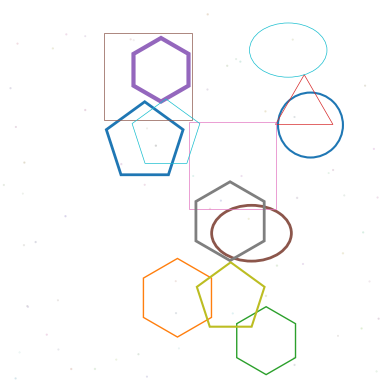[{"shape": "pentagon", "thickness": 2, "radius": 0.52, "center": [0.376, 0.631]}, {"shape": "circle", "thickness": 1.5, "radius": 0.42, "center": [0.806, 0.675]}, {"shape": "hexagon", "thickness": 1, "radius": 0.51, "center": [0.461, 0.227]}, {"shape": "hexagon", "thickness": 1, "radius": 0.44, "center": [0.691, 0.115]}, {"shape": "triangle", "thickness": 0.5, "radius": 0.43, "center": [0.79, 0.72]}, {"shape": "hexagon", "thickness": 3, "radius": 0.41, "center": [0.418, 0.819]}, {"shape": "square", "thickness": 0.5, "radius": 0.57, "center": [0.385, 0.801]}, {"shape": "oval", "thickness": 2, "radius": 0.52, "center": [0.653, 0.394]}, {"shape": "square", "thickness": 0.5, "radius": 0.57, "center": [0.603, 0.571]}, {"shape": "hexagon", "thickness": 2, "radius": 0.51, "center": [0.598, 0.425]}, {"shape": "pentagon", "thickness": 1.5, "radius": 0.46, "center": [0.599, 0.226]}, {"shape": "oval", "thickness": 0.5, "radius": 0.5, "center": [0.749, 0.87]}, {"shape": "pentagon", "thickness": 0.5, "radius": 0.46, "center": [0.431, 0.65]}]